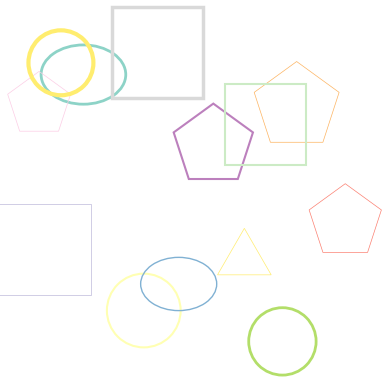[{"shape": "oval", "thickness": 2, "radius": 0.55, "center": [0.217, 0.806]}, {"shape": "circle", "thickness": 1.5, "radius": 0.48, "center": [0.373, 0.193]}, {"shape": "square", "thickness": 0.5, "radius": 0.6, "center": [0.116, 0.352]}, {"shape": "pentagon", "thickness": 0.5, "radius": 0.49, "center": [0.897, 0.424]}, {"shape": "oval", "thickness": 1, "radius": 0.49, "center": [0.464, 0.262]}, {"shape": "pentagon", "thickness": 0.5, "radius": 0.58, "center": [0.771, 0.724]}, {"shape": "circle", "thickness": 2, "radius": 0.44, "center": [0.734, 0.113]}, {"shape": "pentagon", "thickness": 0.5, "radius": 0.43, "center": [0.102, 0.729]}, {"shape": "square", "thickness": 2.5, "radius": 0.59, "center": [0.409, 0.863]}, {"shape": "pentagon", "thickness": 1.5, "radius": 0.54, "center": [0.554, 0.623]}, {"shape": "square", "thickness": 1.5, "radius": 0.52, "center": [0.689, 0.676]}, {"shape": "circle", "thickness": 3, "radius": 0.42, "center": [0.158, 0.837]}, {"shape": "triangle", "thickness": 0.5, "radius": 0.4, "center": [0.635, 0.326]}]